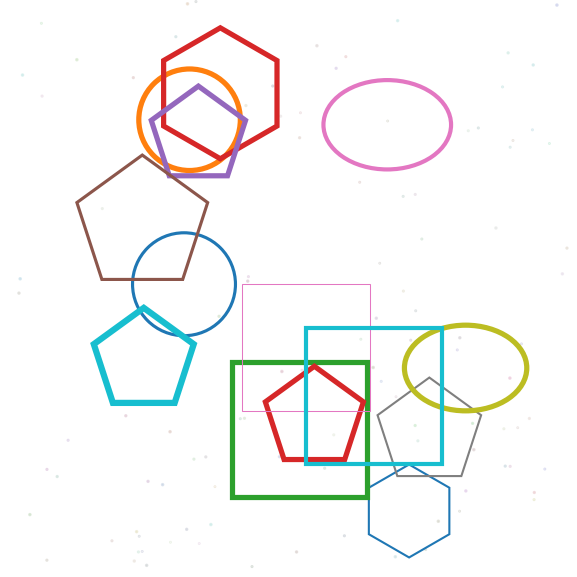[{"shape": "hexagon", "thickness": 1, "radius": 0.4, "center": [0.708, 0.114]}, {"shape": "circle", "thickness": 1.5, "radius": 0.45, "center": [0.319, 0.507]}, {"shape": "circle", "thickness": 2.5, "radius": 0.44, "center": [0.328, 0.792]}, {"shape": "square", "thickness": 2.5, "radius": 0.58, "center": [0.519, 0.255]}, {"shape": "hexagon", "thickness": 2.5, "radius": 0.57, "center": [0.381, 0.838]}, {"shape": "pentagon", "thickness": 2.5, "radius": 0.45, "center": [0.544, 0.276]}, {"shape": "pentagon", "thickness": 2.5, "radius": 0.43, "center": [0.344, 0.764]}, {"shape": "pentagon", "thickness": 1.5, "radius": 0.6, "center": [0.246, 0.612]}, {"shape": "square", "thickness": 0.5, "radius": 0.55, "center": [0.531, 0.397]}, {"shape": "oval", "thickness": 2, "radius": 0.55, "center": [0.671, 0.783]}, {"shape": "pentagon", "thickness": 1, "radius": 0.47, "center": [0.743, 0.251]}, {"shape": "oval", "thickness": 2.5, "radius": 0.53, "center": [0.806, 0.362]}, {"shape": "pentagon", "thickness": 3, "radius": 0.45, "center": [0.249, 0.375]}, {"shape": "square", "thickness": 2, "radius": 0.59, "center": [0.647, 0.313]}]